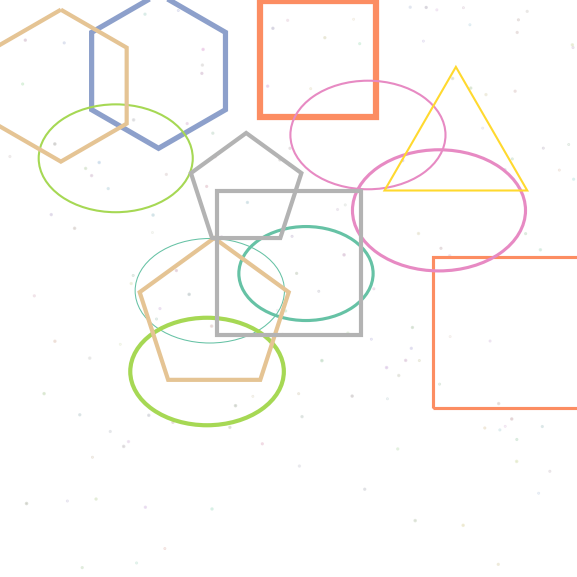[{"shape": "oval", "thickness": 0.5, "radius": 0.65, "center": [0.363, 0.496]}, {"shape": "oval", "thickness": 1.5, "radius": 0.58, "center": [0.53, 0.525]}, {"shape": "square", "thickness": 3, "radius": 0.5, "center": [0.55, 0.896]}, {"shape": "square", "thickness": 1.5, "radius": 0.66, "center": [0.881, 0.424]}, {"shape": "hexagon", "thickness": 2.5, "radius": 0.67, "center": [0.275, 0.876]}, {"shape": "oval", "thickness": 1.5, "radius": 0.75, "center": [0.76, 0.635]}, {"shape": "oval", "thickness": 1, "radius": 0.67, "center": [0.637, 0.765]}, {"shape": "oval", "thickness": 1, "radius": 0.67, "center": [0.2, 0.725]}, {"shape": "oval", "thickness": 2, "radius": 0.66, "center": [0.359, 0.356]}, {"shape": "triangle", "thickness": 1, "radius": 0.71, "center": [0.789, 0.741]}, {"shape": "pentagon", "thickness": 2, "radius": 0.68, "center": [0.371, 0.451]}, {"shape": "hexagon", "thickness": 2, "radius": 0.66, "center": [0.105, 0.851]}, {"shape": "square", "thickness": 2, "radius": 0.62, "center": [0.501, 0.544]}, {"shape": "pentagon", "thickness": 2, "radius": 0.5, "center": [0.426, 0.668]}]